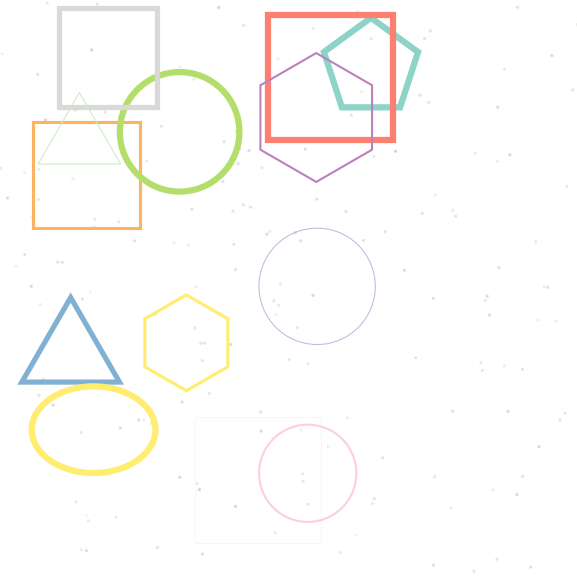[{"shape": "pentagon", "thickness": 3, "radius": 0.43, "center": [0.642, 0.883]}, {"shape": "square", "thickness": 0.5, "radius": 0.54, "center": [0.447, 0.168]}, {"shape": "circle", "thickness": 0.5, "radius": 0.5, "center": [0.549, 0.503]}, {"shape": "square", "thickness": 3, "radius": 0.54, "center": [0.572, 0.864]}, {"shape": "triangle", "thickness": 2.5, "radius": 0.49, "center": [0.122, 0.386]}, {"shape": "square", "thickness": 1.5, "radius": 0.46, "center": [0.15, 0.696]}, {"shape": "circle", "thickness": 3, "radius": 0.52, "center": [0.311, 0.771]}, {"shape": "circle", "thickness": 1, "radius": 0.42, "center": [0.533, 0.18]}, {"shape": "square", "thickness": 2.5, "radius": 0.42, "center": [0.188, 0.9]}, {"shape": "hexagon", "thickness": 1, "radius": 0.56, "center": [0.548, 0.796]}, {"shape": "triangle", "thickness": 0.5, "radius": 0.41, "center": [0.137, 0.756]}, {"shape": "hexagon", "thickness": 1.5, "radius": 0.42, "center": [0.323, 0.406]}, {"shape": "oval", "thickness": 3, "radius": 0.54, "center": [0.162, 0.255]}]